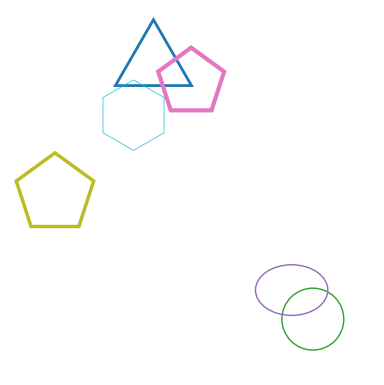[{"shape": "triangle", "thickness": 2, "radius": 0.57, "center": [0.399, 0.835]}, {"shape": "circle", "thickness": 1, "radius": 0.4, "center": [0.813, 0.171]}, {"shape": "oval", "thickness": 1, "radius": 0.47, "center": [0.758, 0.247]}, {"shape": "pentagon", "thickness": 3, "radius": 0.45, "center": [0.496, 0.786]}, {"shape": "pentagon", "thickness": 2.5, "radius": 0.53, "center": [0.143, 0.497]}, {"shape": "hexagon", "thickness": 0.5, "radius": 0.46, "center": [0.347, 0.701]}]